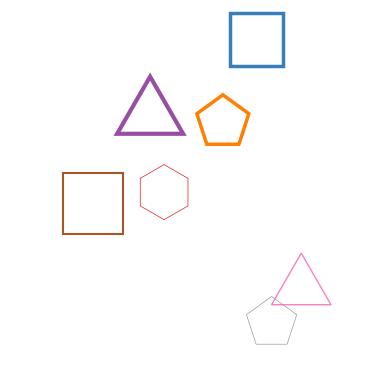[{"shape": "hexagon", "thickness": 0.5, "radius": 0.36, "center": [0.426, 0.501]}, {"shape": "square", "thickness": 2.5, "radius": 0.34, "center": [0.665, 0.898]}, {"shape": "triangle", "thickness": 3, "radius": 0.49, "center": [0.39, 0.702]}, {"shape": "pentagon", "thickness": 2.5, "radius": 0.35, "center": [0.579, 0.683]}, {"shape": "square", "thickness": 1.5, "radius": 0.39, "center": [0.242, 0.472]}, {"shape": "triangle", "thickness": 1, "radius": 0.45, "center": [0.783, 0.253]}, {"shape": "pentagon", "thickness": 0.5, "radius": 0.34, "center": [0.705, 0.161]}]